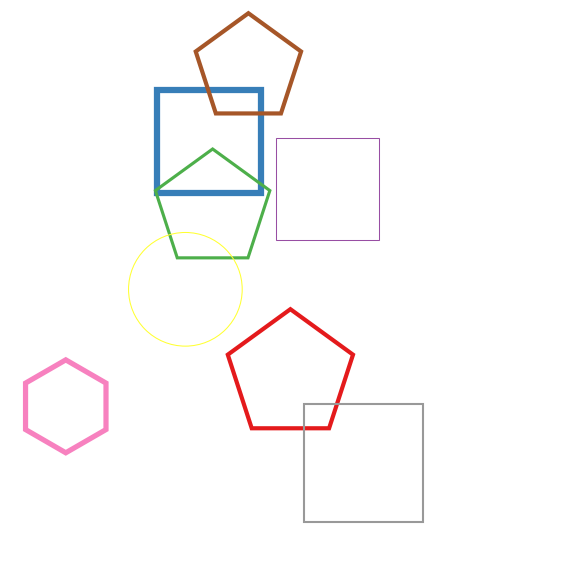[{"shape": "pentagon", "thickness": 2, "radius": 0.57, "center": [0.503, 0.35]}, {"shape": "square", "thickness": 3, "radius": 0.45, "center": [0.362, 0.754]}, {"shape": "pentagon", "thickness": 1.5, "radius": 0.52, "center": [0.368, 0.637]}, {"shape": "square", "thickness": 0.5, "radius": 0.44, "center": [0.568, 0.672]}, {"shape": "circle", "thickness": 0.5, "radius": 0.49, "center": [0.321, 0.498]}, {"shape": "pentagon", "thickness": 2, "radius": 0.48, "center": [0.43, 0.88]}, {"shape": "hexagon", "thickness": 2.5, "radius": 0.4, "center": [0.114, 0.296]}, {"shape": "square", "thickness": 1, "radius": 0.51, "center": [0.629, 0.197]}]